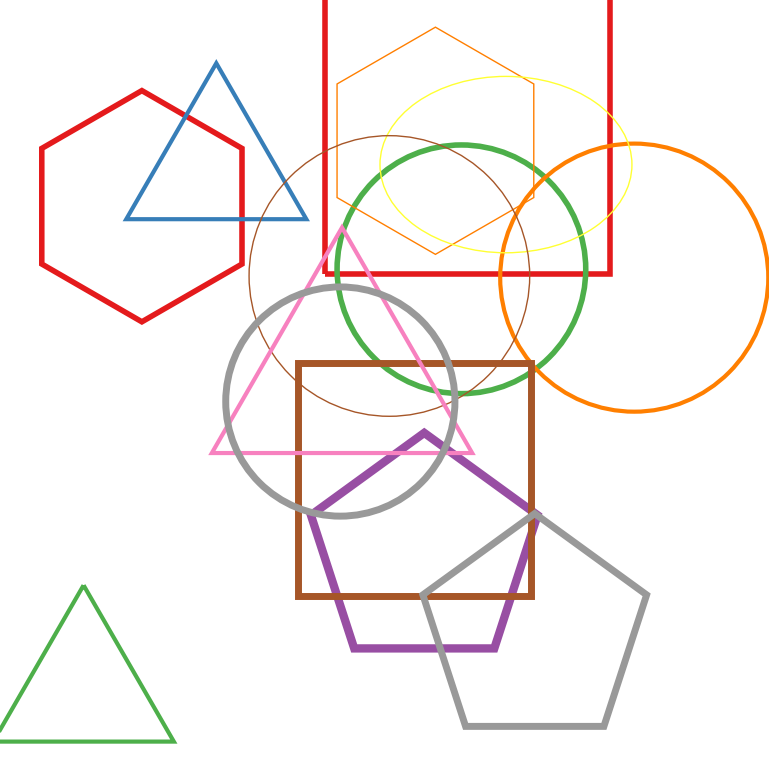[{"shape": "square", "thickness": 2, "radius": 0.93, "center": [0.608, 0.829]}, {"shape": "hexagon", "thickness": 2, "radius": 0.75, "center": [0.184, 0.732]}, {"shape": "triangle", "thickness": 1.5, "radius": 0.68, "center": [0.281, 0.783]}, {"shape": "circle", "thickness": 2, "radius": 0.81, "center": [0.599, 0.65]}, {"shape": "triangle", "thickness": 1.5, "radius": 0.68, "center": [0.109, 0.105]}, {"shape": "pentagon", "thickness": 3, "radius": 0.77, "center": [0.551, 0.283]}, {"shape": "circle", "thickness": 1.5, "radius": 0.87, "center": [0.824, 0.639]}, {"shape": "hexagon", "thickness": 0.5, "radius": 0.74, "center": [0.565, 0.817]}, {"shape": "oval", "thickness": 0.5, "radius": 0.82, "center": [0.657, 0.786]}, {"shape": "square", "thickness": 2.5, "radius": 0.76, "center": [0.538, 0.377]}, {"shape": "circle", "thickness": 0.5, "radius": 0.91, "center": [0.506, 0.642]}, {"shape": "triangle", "thickness": 1.5, "radius": 0.98, "center": [0.444, 0.509]}, {"shape": "pentagon", "thickness": 2.5, "radius": 0.76, "center": [0.694, 0.18]}, {"shape": "circle", "thickness": 2.5, "radius": 0.74, "center": [0.442, 0.479]}]